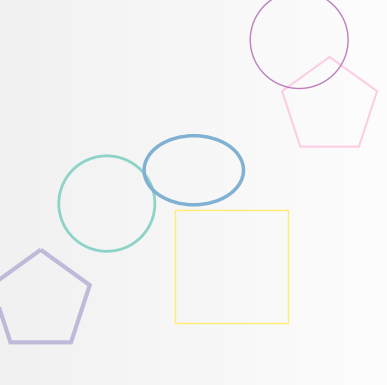[{"shape": "circle", "thickness": 2, "radius": 0.62, "center": [0.276, 0.471]}, {"shape": "pentagon", "thickness": 3, "radius": 0.66, "center": [0.105, 0.218]}, {"shape": "oval", "thickness": 2.5, "radius": 0.64, "center": [0.5, 0.558]}, {"shape": "pentagon", "thickness": 1.5, "radius": 0.64, "center": [0.851, 0.723]}, {"shape": "circle", "thickness": 1, "radius": 0.63, "center": [0.772, 0.896]}, {"shape": "square", "thickness": 1, "radius": 0.73, "center": [0.598, 0.307]}]